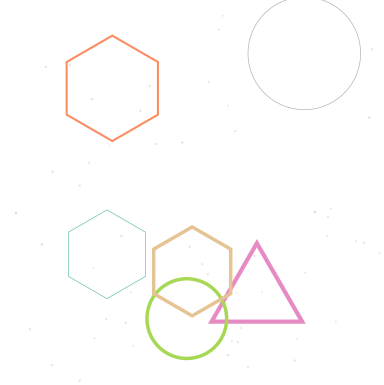[{"shape": "hexagon", "thickness": 0.5, "radius": 0.58, "center": [0.278, 0.34]}, {"shape": "hexagon", "thickness": 1.5, "radius": 0.68, "center": [0.292, 0.771]}, {"shape": "triangle", "thickness": 3, "radius": 0.68, "center": [0.667, 0.232]}, {"shape": "circle", "thickness": 2.5, "radius": 0.52, "center": [0.485, 0.172]}, {"shape": "hexagon", "thickness": 2.5, "radius": 0.58, "center": [0.499, 0.295]}, {"shape": "circle", "thickness": 0.5, "radius": 0.73, "center": [0.79, 0.861]}]